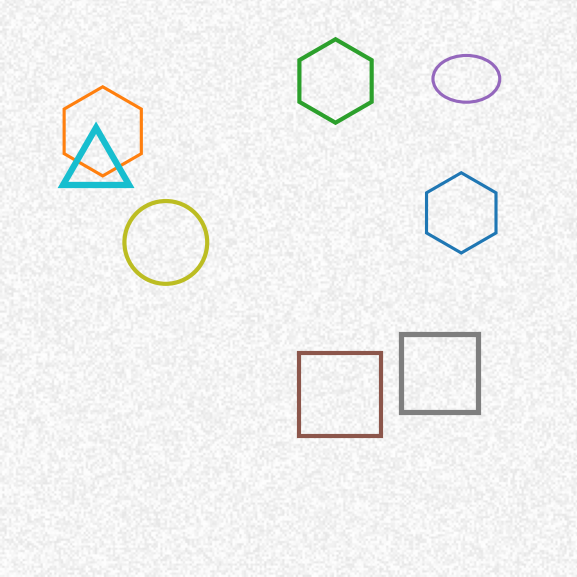[{"shape": "hexagon", "thickness": 1.5, "radius": 0.35, "center": [0.799, 0.631]}, {"shape": "hexagon", "thickness": 1.5, "radius": 0.39, "center": [0.178, 0.772]}, {"shape": "hexagon", "thickness": 2, "radius": 0.36, "center": [0.581, 0.859]}, {"shape": "oval", "thickness": 1.5, "radius": 0.29, "center": [0.808, 0.863]}, {"shape": "square", "thickness": 2, "radius": 0.36, "center": [0.589, 0.316]}, {"shape": "square", "thickness": 2.5, "radius": 0.33, "center": [0.761, 0.353]}, {"shape": "circle", "thickness": 2, "radius": 0.36, "center": [0.287, 0.579]}, {"shape": "triangle", "thickness": 3, "radius": 0.33, "center": [0.166, 0.712]}]